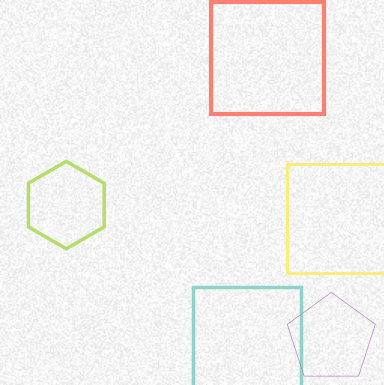[{"shape": "square", "thickness": 2.5, "radius": 0.7, "center": [0.641, 0.113]}, {"shape": "square", "thickness": 3, "radius": 0.73, "center": [0.694, 0.85]}, {"shape": "hexagon", "thickness": 2.5, "radius": 0.57, "center": [0.172, 0.467]}, {"shape": "pentagon", "thickness": 0.5, "radius": 0.6, "center": [0.861, 0.12]}, {"shape": "square", "thickness": 2, "radius": 0.71, "center": [0.887, 0.431]}]